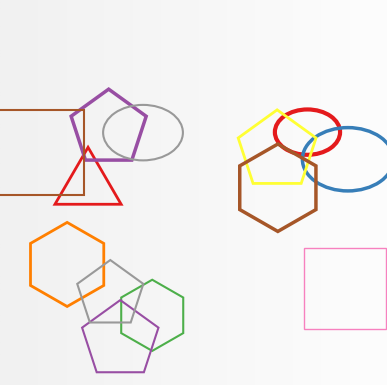[{"shape": "triangle", "thickness": 2, "radius": 0.49, "center": [0.227, 0.519]}, {"shape": "oval", "thickness": 3, "radius": 0.42, "center": [0.793, 0.657]}, {"shape": "oval", "thickness": 2.5, "radius": 0.59, "center": [0.898, 0.586]}, {"shape": "hexagon", "thickness": 1.5, "radius": 0.46, "center": [0.393, 0.181]}, {"shape": "pentagon", "thickness": 2.5, "radius": 0.51, "center": [0.28, 0.667]}, {"shape": "pentagon", "thickness": 1.5, "radius": 0.52, "center": [0.31, 0.117]}, {"shape": "hexagon", "thickness": 2, "radius": 0.55, "center": [0.173, 0.313]}, {"shape": "pentagon", "thickness": 2, "radius": 0.53, "center": [0.715, 0.609]}, {"shape": "square", "thickness": 1.5, "radius": 0.56, "center": [0.106, 0.604]}, {"shape": "hexagon", "thickness": 2.5, "radius": 0.57, "center": [0.717, 0.512]}, {"shape": "square", "thickness": 1, "radius": 0.53, "center": [0.89, 0.251]}, {"shape": "pentagon", "thickness": 1.5, "radius": 0.45, "center": [0.285, 0.235]}, {"shape": "oval", "thickness": 1.5, "radius": 0.51, "center": [0.369, 0.655]}]